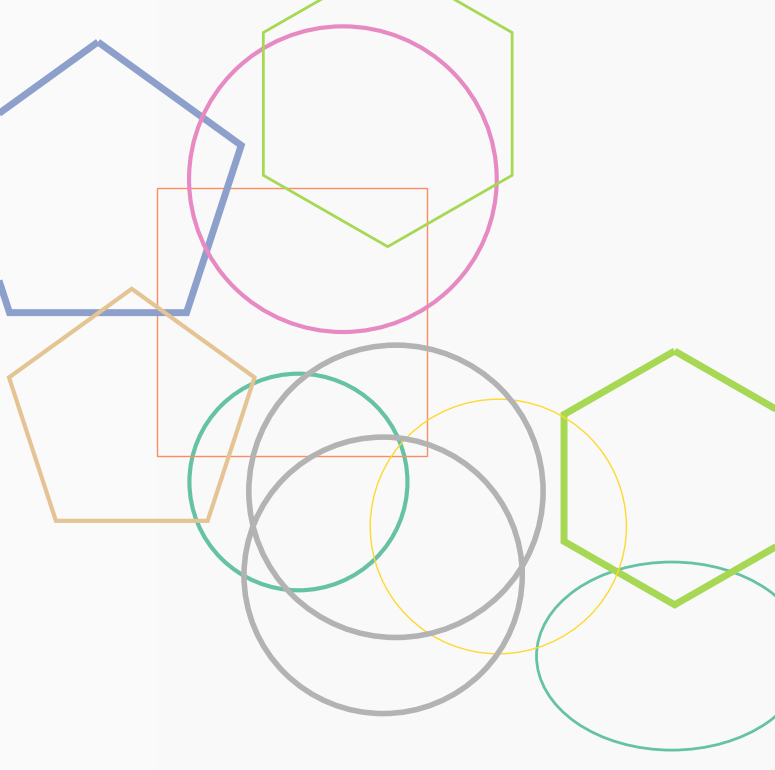[{"shape": "circle", "thickness": 1.5, "radius": 0.7, "center": [0.385, 0.374]}, {"shape": "oval", "thickness": 1, "radius": 0.87, "center": [0.867, 0.148]}, {"shape": "square", "thickness": 0.5, "radius": 0.87, "center": [0.377, 0.582]}, {"shape": "pentagon", "thickness": 2.5, "radius": 0.97, "center": [0.126, 0.751]}, {"shape": "circle", "thickness": 1.5, "radius": 0.99, "center": [0.442, 0.767]}, {"shape": "hexagon", "thickness": 2.5, "radius": 0.82, "center": [0.871, 0.379]}, {"shape": "hexagon", "thickness": 1, "radius": 0.93, "center": [0.5, 0.865]}, {"shape": "circle", "thickness": 0.5, "radius": 0.83, "center": [0.643, 0.316]}, {"shape": "pentagon", "thickness": 1.5, "radius": 0.83, "center": [0.17, 0.458]}, {"shape": "circle", "thickness": 2, "radius": 0.95, "center": [0.511, 0.362]}, {"shape": "circle", "thickness": 2, "radius": 0.9, "center": [0.494, 0.253]}]